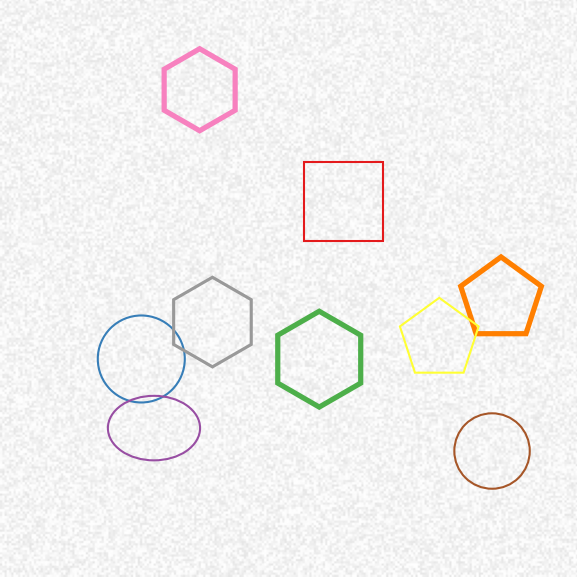[{"shape": "square", "thickness": 1, "radius": 0.34, "center": [0.595, 0.651]}, {"shape": "circle", "thickness": 1, "radius": 0.38, "center": [0.245, 0.378]}, {"shape": "hexagon", "thickness": 2.5, "radius": 0.41, "center": [0.553, 0.377]}, {"shape": "oval", "thickness": 1, "radius": 0.4, "center": [0.267, 0.258]}, {"shape": "pentagon", "thickness": 2.5, "radius": 0.37, "center": [0.868, 0.481]}, {"shape": "pentagon", "thickness": 1, "radius": 0.36, "center": [0.761, 0.412]}, {"shape": "circle", "thickness": 1, "radius": 0.33, "center": [0.852, 0.218]}, {"shape": "hexagon", "thickness": 2.5, "radius": 0.35, "center": [0.346, 0.844]}, {"shape": "hexagon", "thickness": 1.5, "radius": 0.39, "center": [0.368, 0.441]}]